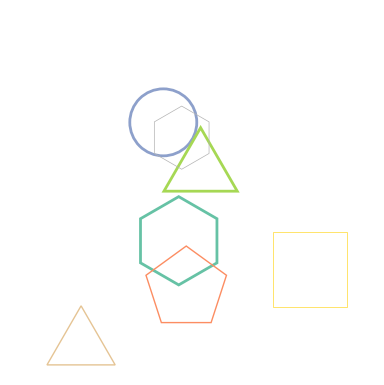[{"shape": "hexagon", "thickness": 2, "radius": 0.57, "center": [0.464, 0.375]}, {"shape": "pentagon", "thickness": 1, "radius": 0.55, "center": [0.484, 0.251]}, {"shape": "circle", "thickness": 2, "radius": 0.43, "center": [0.424, 0.682]}, {"shape": "triangle", "thickness": 2, "radius": 0.55, "center": [0.521, 0.558]}, {"shape": "square", "thickness": 0.5, "radius": 0.48, "center": [0.806, 0.3]}, {"shape": "triangle", "thickness": 1, "radius": 0.51, "center": [0.211, 0.103]}, {"shape": "hexagon", "thickness": 0.5, "radius": 0.41, "center": [0.472, 0.642]}]